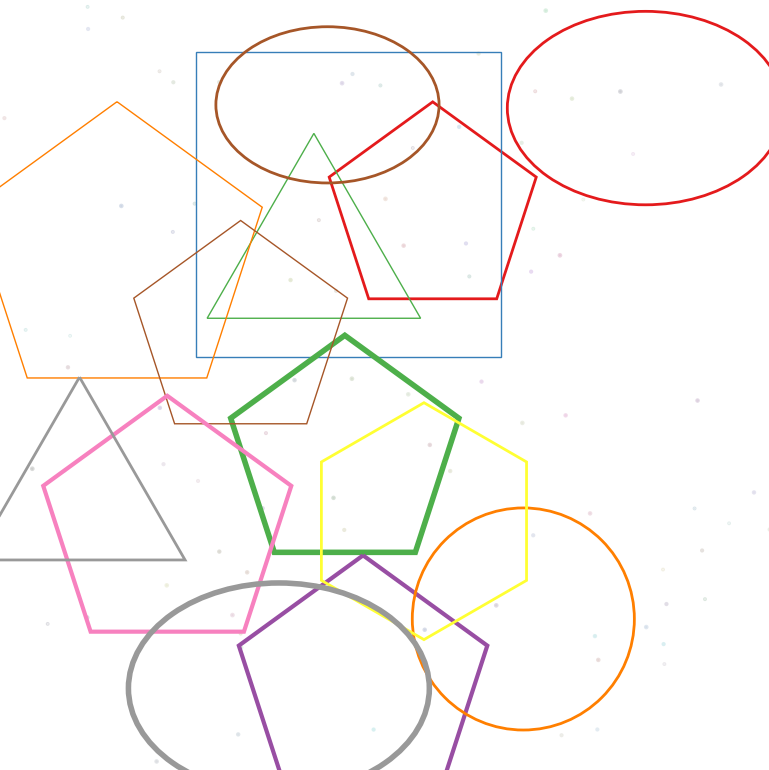[{"shape": "oval", "thickness": 1, "radius": 0.9, "center": [0.838, 0.86]}, {"shape": "pentagon", "thickness": 1, "radius": 0.71, "center": [0.562, 0.726]}, {"shape": "square", "thickness": 0.5, "radius": 0.99, "center": [0.452, 0.734]}, {"shape": "pentagon", "thickness": 2, "radius": 0.78, "center": [0.448, 0.409]}, {"shape": "triangle", "thickness": 0.5, "radius": 0.8, "center": [0.408, 0.667]}, {"shape": "pentagon", "thickness": 1.5, "radius": 0.85, "center": [0.472, 0.109]}, {"shape": "pentagon", "thickness": 0.5, "radius": 0.99, "center": [0.152, 0.67]}, {"shape": "circle", "thickness": 1, "radius": 0.72, "center": [0.68, 0.196]}, {"shape": "hexagon", "thickness": 1, "radius": 0.77, "center": [0.551, 0.323]}, {"shape": "oval", "thickness": 1, "radius": 0.72, "center": [0.425, 0.864]}, {"shape": "pentagon", "thickness": 0.5, "radius": 0.73, "center": [0.313, 0.568]}, {"shape": "pentagon", "thickness": 1.5, "radius": 0.85, "center": [0.217, 0.317]}, {"shape": "triangle", "thickness": 1, "radius": 0.79, "center": [0.103, 0.352]}, {"shape": "oval", "thickness": 2, "radius": 0.98, "center": [0.362, 0.106]}]